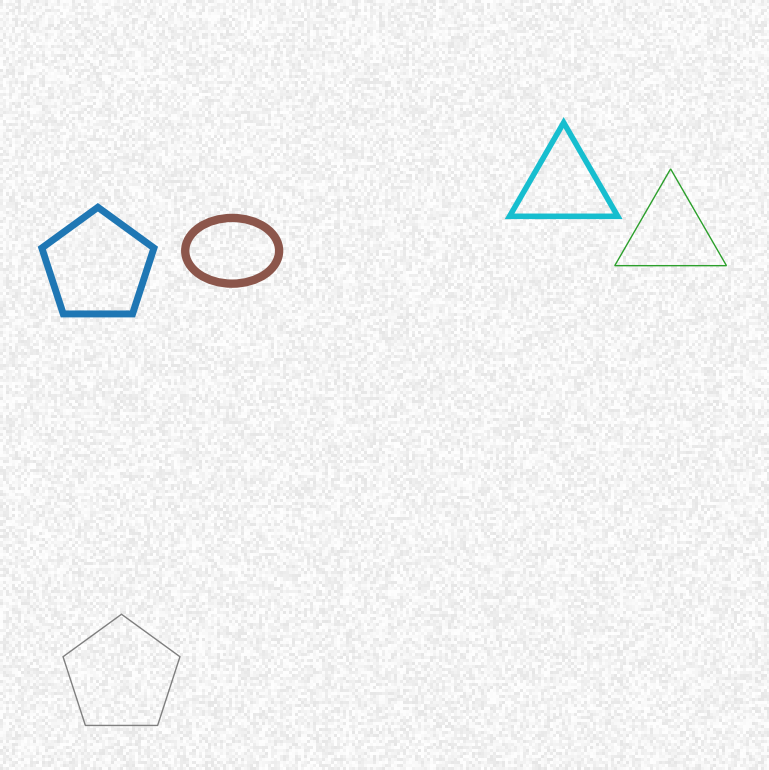[{"shape": "pentagon", "thickness": 2.5, "radius": 0.38, "center": [0.127, 0.654]}, {"shape": "triangle", "thickness": 0.5, "radius": 0.42, "center": [0.871, 0.697]}, {"shape": "oval", "thickness": 3, "radius": 0.3, "center": [0.302, 0.674]}, {"shape": "pentagon", "thickness": 0.5, "radius": 0.4, "center": [0.158, 0.122]}, {"shape": "triangle", "thickness": 2, "radius": 0.41, "center": [0.732, 0.76]}]